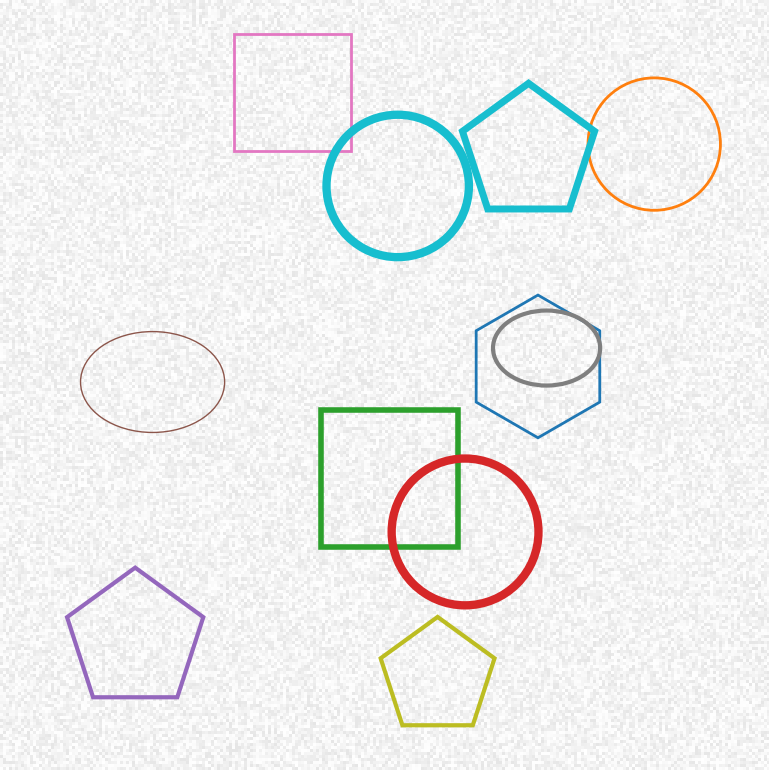[{"shape": "hexagon", "thickness": 1, "radius": 0.46, "center": [0.699, 0.524]}, {"shape": "circle", "thickness": 1, "radius": 0.43, "center": [0.85, 0.813]}, {"shape": "square", "thickness": 2, "radius": 0.45, "center": [0.506, 0.379]}, {"shape": "circle", "thickness": 3, "radius": 0.48, "center": [0.604, 0.309]}, {"shape": "pentagon", "thickness": 1.5, "radius": 0.47, "center": [0.176, 0.17]}, {"shape": "oval", "thickness": 0.5, "radius": 0.47, "center": [0.198, 0.504]}, {"shape": "square", "thickness": 1, "radius": 0.38, "center": [0.38, 0.88]}, {"shape": "oval", "thickness": 1.5, "radius": 0.35, "center": [0.71, 0.548]}, {"shape": "pentagon", "thickness": 1.5, "radius": 0.39, "center": [0.568, 0.121]}, {"shape": "pentagon", "thickness": 2.5, "radius": 0.45, "center": [0.686, 0.802]}, {"shape": "circle", "thickness": 3, "radius": 0.46, "center": [0.516, 0.759]}]